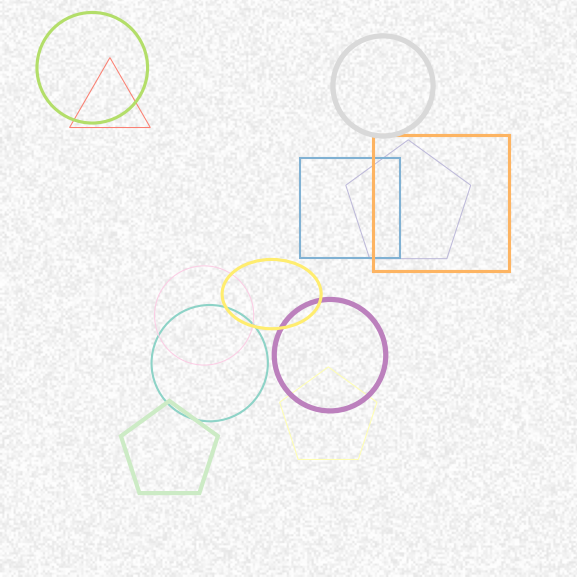[{"shape": "circle", "thickness": 1, "radius": 0.5, "center": [0.363, 0.37]}, {"shape": "pentagon", "thickness": 0.5, "radius": 0.44, "center": [0.568, 0.275]}, {"shape": "pentagon", "thickness": 0.5, "radius": 0.57, "center": [0.707, 0.643]}, {"shape": "triangle", "thickness": 0.5, "radius": 0.4, "center": [0.19, 0.819]}, {"shape": "square", "thickness": 1, "radius": 0.43, "center": [0.606, 0.638]}, {"shape": "square", "thickness": 1.5, "radius": 0.59, "center": [0.764, 0.647]}, {"shape": "circle", "thickness": 1.5, "radius": 0.48, "center": [0.16, 0.882]}, {"shape": "circle", "thickness": 0.5, "radius": 0.43, "center": [0.354, 0.453]}, {"shape": "circle", "thickness": 2.5, "radius": 0.43, "center": [0.663, 0.85]}, {"shape": "circle", "thickness": 2.5, "radius": 0.48, "center": [0.571, 0.384]}, {"shape": "pentagon", "thickness": 2, "radius": 0.44, "center": [0.293, 0.217]}, {"shape": "oval", "thickness": 1.5, "radius": 0.43, "center": [0.47, 0.49]}]